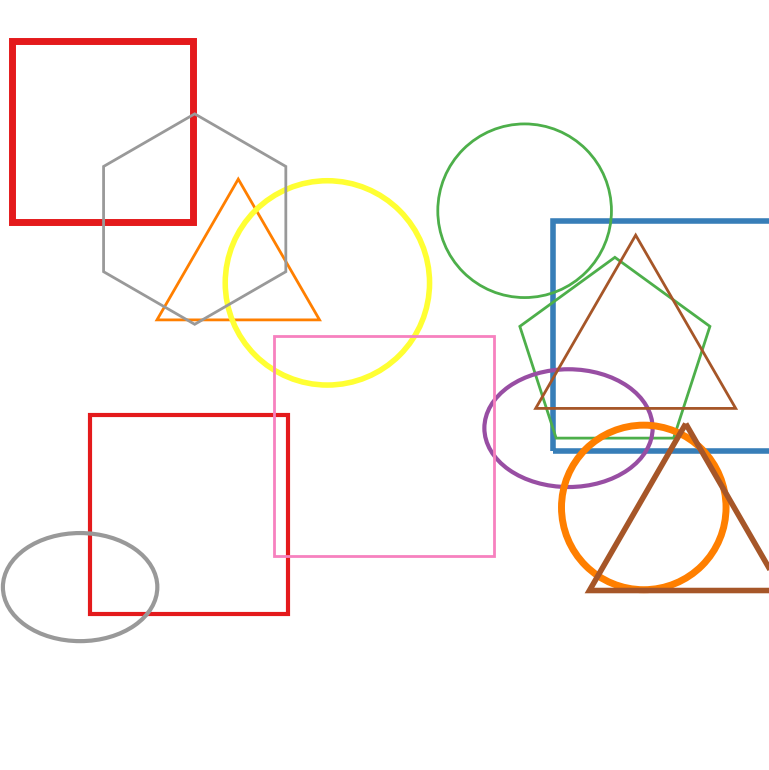[{"shape": "square", "thickness": 1.5, "radius": 0.65, "center": [0.245, 0.332]}, {"shape": "square", "thickness": 2.5, "radius": 0.59, "center": [0.133, 0.829]}, {"shape": "square", "thickness": 2, "radius": 0.75, "center": [0.868, 0.563]}, {"shape": "circle", "thickness": 1, "radius": 0.56, "center": [0.681, 0.726]}, {"shape": "pentagon", "thickness": 1, "radius": 0.65, "center": [0.799, 0.536]}, {"shape": "oval", "thickness": 1.5, "radius": 0.55, "center": [0.738, 0.444]}, {"shape": "circle", "thickness": 2.5, "radius": 0.53, "center": [0.836, 0.341]}, {"shape": "triangle", "thickness": 1, "radius": 0.61, "center": [0.309, 0.646]}, {"shape": "circle", "thickness": 2, "radius": 0.66, "center": [0.425, 0.633]}, {"shape": "triangle", "thickness": 1, "radius": 0.75, "center": [0.826, 0.545]}, {"shape": "triangle", "thickness": 2, "radius": 0.72, "center": [0.891, 0.305]}, {"shape": "square", "thickness": 1, "radius": 0.71, "center": [0.499, 0.421]}, {"shape": "hexagon", "thickness": 1, "radius": 0.68, "center": [0.253, 0.715]}, {"shape": "oval", "thickness": 1.5, "radius": 0.5, "center": [0.104, 0.238]}]